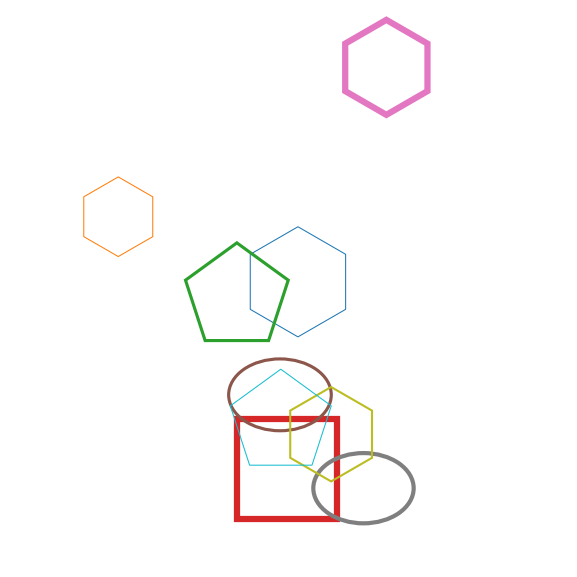[{"shape": "hexagon", "thickness": 0.5, "radius": 0.48, "center": [0.516, 0.511]}, {"shape": "hexagon", "thickness": 0.5, "radius": 0.34, "center": [0.205, 0.624]}, {"shape": "pentagon", "thickness": 1.5, "radius": 0.47, "center": [0.41, 0.485]}, {"shape": "square", "thickness": 3, "radius": 0.43, "center": [0.497, 0.186]}, {"shape": "oval", "thickness": 1.5, "radius": 0.44, "center": [0.485, 0.315]}, {"shape": "hexagon", "thickness": 3, "radius": 0.41, "center": [0.669, 0.882]}, {"shape": "oval", "thickness": 2, "radius": 0.43, "center": [0.629, 0.154]}, {"shape": "hexagon", "thickness": 1, "radius": 0.41, "center": [0.573, 0.247]}, {"shape": "pentagon", "thickness": 0.5, "radius": 0.46, "center": [0.486, 0.268]}]